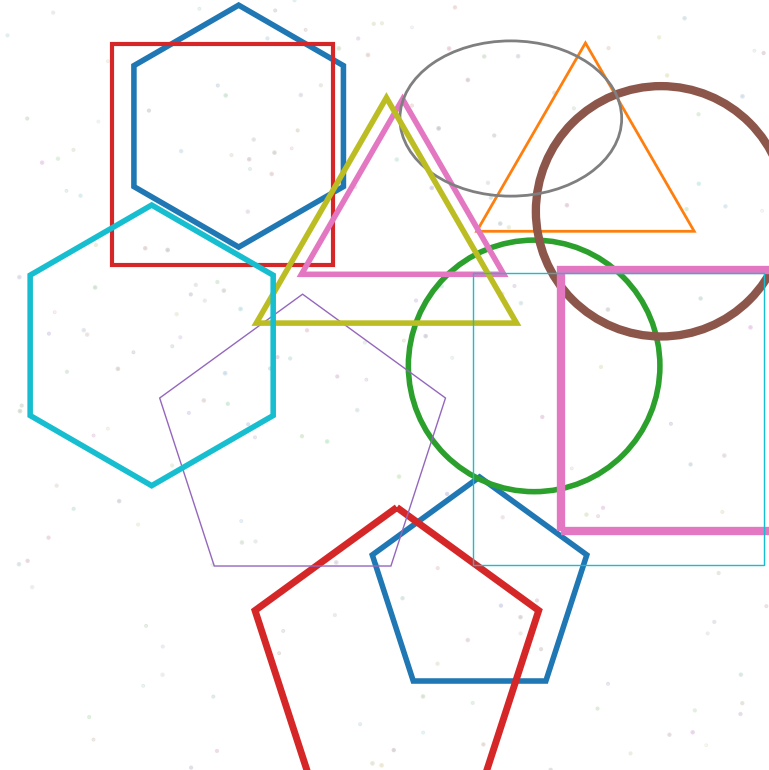[{"shape": "pentagon", "thickness": 2, "radius": 0.73, "center": [0.623, 0.234]}, {"shape": "hexagon", "thickness": 2, "radius": 0.79, "center": [0.31, 0.836]}, {"shape": "triangle", "thickness": 1, "radius": 0.82, "center": [0.76, 0.781]}, {"shape": "circle", "thickness": 2, "radius": 0.82, "center": [0.694, 0.525]}, {"shape": "pentagon", "thickness": 2.5, "radius": 0.97, "center": [0.515, 0.147]}, {"shape": "square", "thickness": 1.5, "radius": 0.72, "center": [0.289, 0.8]}, {"shape": "pentagon", "thickness": 0.5, "radius": 0.98, "center": [0.393, 0.423]}, {"shape": "circle", "thickness": 3, "radius": 0.81, "center": [0.859, 0.726]}, {"shape": "square", "thickness": 3, "radius": 0.85, "center": [0.898, 0.48]}, {"shape": "triangle", "thickness": 2, "radius": 0.76, "center": [0.523, 0.72]}, {"shape": "oval", "thickness": 1, "radius": 0.72, "center": [0.663, 0.846]}, {"shape": "triangle", "thickness": 2, "radius": 0.98, "center": [0.502, 0.678]}, {"shape": "hexagon", "thickness": 2, "radius": 0.91, "center": [0.197, 0.551]}, {"shape": "square", "thickness": 0.5, "radius": 0.95, "center": [0.803, 0.456]}]